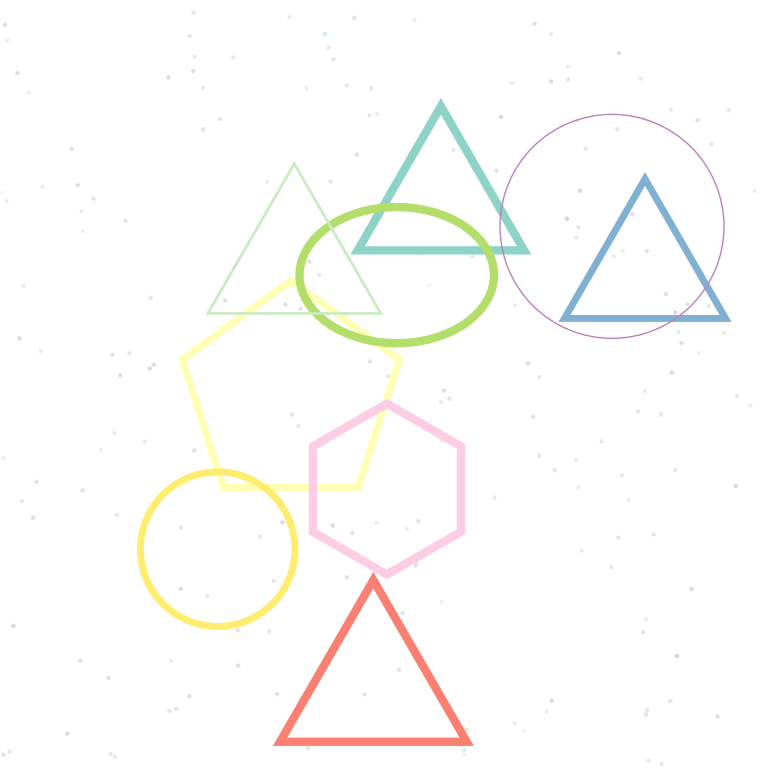[{"shape": "triangle", "thickness": 3, "radius": 0.62, "center": [0.573, 0.737]}, {"shape": "pentagon", "thickness": 2.5, "radius": 0.74, "center": [0.378, 0.487]}, {"shape": "triangle", "thickness": 3, "radius": 0.7, "center": [0.485, 0.107]}, {"shape": "triangle", "thickness": 2.5, "radius": 0.6, "center": [0.838, 0.647]}, {"shape": "oval", "thickness": 3, "radius": 0.63, "center": [0.515, 0.643]}, {"shape": "hexagon", "thickness": 3, "radius": 0.56, "center": [0.502, 0.365]}, {"shape": "circle", "thickness": 0.5, "radius": 0.73, "center": [0.795, 0.706]}, {"shape": "triangle", "thickness": 1, "radius": 0.65, "center": [0.382, 0.658]}, {"shape": "circle", "thickness": 2.5, "radius": 0.5, "center": [0.283, 0.287]}]